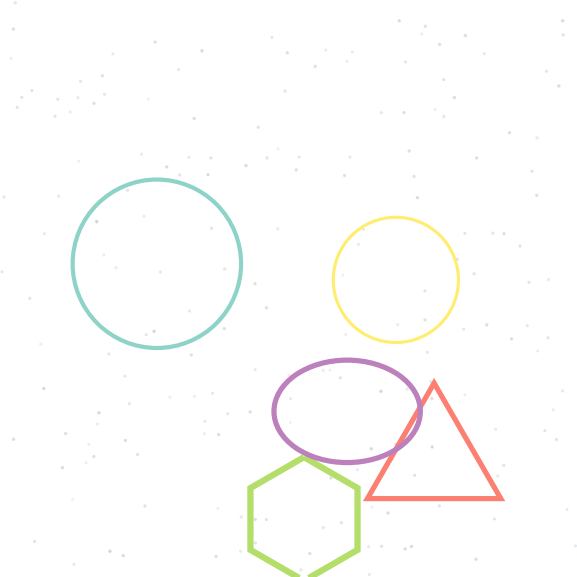[{"shape": "circle", "thickness": 2, "radius": 0.73, "center": [0.272, 0.542]}, {"shape": "triangle", "thickness": 2.5, "radius": 0.67, "center": [0.752, 0.202]}, {"shape": "hexagon", "thickness": 3, "radius": 0.54, "center": [0.526, 0.1]}, {"shape": "oval", "thickness": 2.5, "radius": 0.63, "center": [0.601, 0.287]}, {"shape": "circle", "thickness": 1.5, "radius": 0.54, "center": [0.685, 0.514]}]